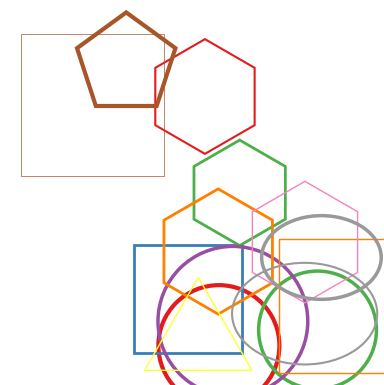[{"shape": "hexagon", "thickness": 1.5, "radius": 0.74, "center": [0.532, 0.749]}, {"shape": "circle", "thickness": 3, "radius": 0.79, "center": [0.569, 0.102]}, {"shape": "square", "thickness": 2, "radius": 0.7, "center": [0.488, 0.223]}, {"shape": "hexagon", "thickness": 2, "radius": 0.69, "center": [0.622, 0.499]}, {"shape": "circle", "thickness": 2.5, "radius": 0.77, "center": [0.825, 0.143]}, {"shape": "circle", "thickness": 2.5, "radius": 0.97, "center": [0.605, 0.166]}, {"shape": "square", "thickness": 1, "radius": 0.87, "center": [0.899, 0.206]}, {"shape": "hexagon", "thickness": 2, "radius": 0.81, "center": [0.567, 0.347]}, {"shape": "triangle", "thickness": 1, "radius": 0.81, "center": [0.515, 0.119]}, {"shape": "pentagon", "thickness": 3, "radius": 0.67, "center": [0.328, 0.833]}, {"shape": "square", "thickness": 0.5, "radius": 0.92, "center": [0.24, 0.728]}, {"shape": "hexagon", "thickness": 1, "radius": 0.79, "center": [0.792, 0.371]}, {"shape": "oval", "thickness": 2.5, "radius": 0.78, "center": [0.835, 0.331]}, {"shape": "oval", "thickness": 1.5, "radius": 0.94, "center": [0.791, 0.185]}]